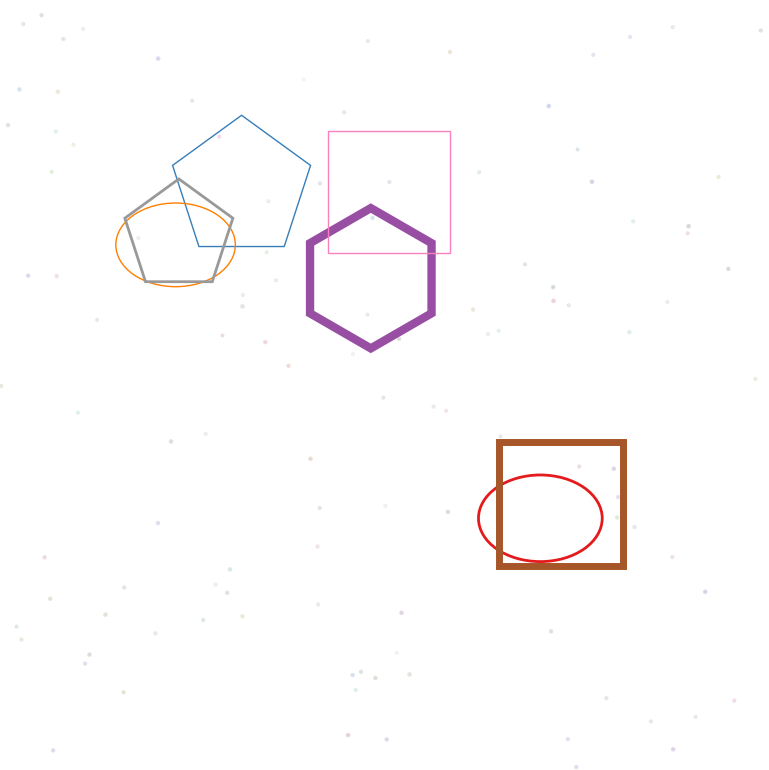[{"shape": "oval", "thickness": 1, "radius": 0.4, "center": [0.702, 0.327]}, {"shape": "pentagon", "thickness": 0.5, "radius": 0.47, "center": [0.314, 0.756]}, {"shape": "hexagon", "thickness": 3, "radius": 0.46, "center": [0.482, 0.639]}, {"shape": "oval", "thickness": 0.5, "radius": 0.39, "center": [0.228, 0.682]}, {"shape": "square", "thickness": 2.5, "radius": 0.4, "center": [0.729, 0.345]}, {"shape": "square", "thickness": 0.5, "radius": 0.39, "center": [0.505, 0.75]}, {"shape": "pentagon", "thickness": 1, "radius": 0.37, "center": [0.232, 0.694]}]